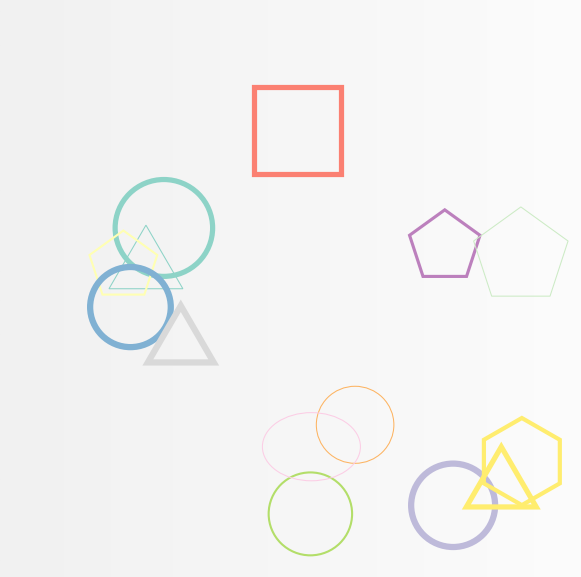[{"shape": "triangle", "thickness": 0.5, "radius": 0.37, "center": [0.251, 0.536]}, {"shape": "circle", "thickness": 2.5, "radius": 0.42, "center": [0.282, 0.604]}, {"shape": "pentagon", "thickness": 1, "radius": 0.31, "center": [0.212, 0.539]}, {"shape": "circle", "thickness": 3, "radius": 0.36, "center": [0.78, 0.124]}, {"shape": "square", "thickness": 2.5, "radius": 0.37, "center": [0.512, 0.773]}, {"shape": "circle", "thickness": 3, "radius": 0.35, "center": [0.224, 0.467]}, {"shape": "circle", "thickness": 0.5, "radius": 0.33, "center": [0.611, 0.264]}, {"shape": "circle", "thickness": 1, "radius": 0.36, "center": [0.534, 0.109]}, {"shape": "oval", "thickness": 0.5, "radius": 0.42, "center": [0.536, 0.226]}, {"shape": "triangle", "thickness": 3, "radius": 0.33, "center": [0.311, 0.404]}, {"shape": "pentagon", "thickness": 1.5, "radius": 0.32, "center": [0.765, 0.572]}, {"shape": "pentagon", "thickness": 0.5, "radius": 0.43, "center": [0.896, 0.555]}, {"shape": "triangle", "thickness": 2.5, "radius": 0.35, "center": [0.862, 0.156]}, {"shape": "hexagon", "thickness": 2, "radius": 0.38, "center": [0.898, 0.2]}]